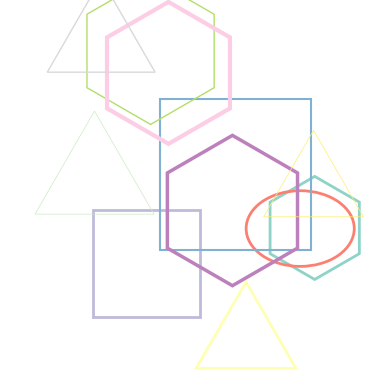[{"shape": "hexagon", "thickness": 2, "radius": 0.67, "center": [0.817, 0.408]}, {"shape": "triangle", "thickness": 2, "radius": 0.75, "center": [0.639, 0.118]}, {"shape": "square", "thickness": 2, "radius": 0.69, "center": [0.381, 0.316]}, {"shape": "oval", "thickness": 2, "radius": 0.7, "center": [0.78, 0.406]}, {"shape": "square", "thickness": 1.5, "radius": 0.98, "center": [0.612, 0.547]}, {"shape": "hexagon", "thickness": 1, "radius": 0.95, "center": [0.391, 0.868]}, {"shape": "hexagon", "thickness": 3, "radius": 0.92, "center": [0.438, 0.811]}, {"shape": "triangle", "thickness": 1, "radius": 0.81, "center": [0.263, 0.893]}, {"shape": "hexagon", "thickness": 2.5, "radius": 0.98, "center": [0.604, 0.453]}, {"shape": "triangle", "thickness": 0.5, "radius": 0.89, "center": [0.245, 0.533]}, {"shape": "triangle", "thickness": 0.5, "radius": 0.75, "center": [0.814, 0.512]}]